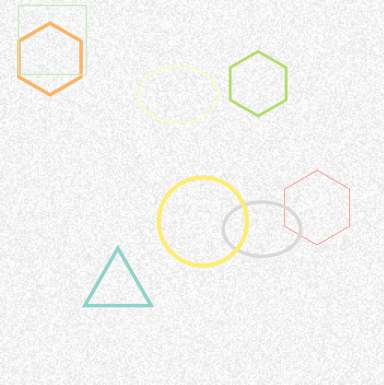[{"shape": "triangle", "thickness": 2.5, "radius": 0.5, "center": [0.306, 0.256]}, {"shape": "oval", "thickness": 1, "radius": 0.52, "center": [0.463, 0.754]}, {"shape": "hexagon", "thickness": 0.5, "radius": 0.49, "center": [0.824, 0.461]}, {"shape": "hexagon", "thickness": 2.5, "radius": 0.47, "center": [0.13, 0.847]}, {"shape": "hexagon", "thickness": 2, "radius": 0.42, "center": [0.671, 0.783]}, {"shape": "oval", "thickness": 2.5, "radius": 0.5, "center": [0.68, 0.405]}, {"shape": "square", "thickness": 1, "radius": 0.44, "center": [0.134, 0.897]}, {"shape": "circle", "thickness": 3, "radius": 0.57, "center": [0.527, 0.425]}]